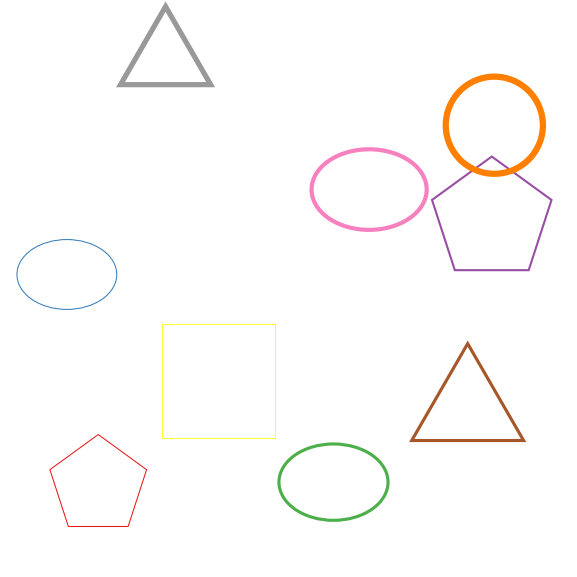[{"shape": "pentagon", "thickness": 0.5, "radius": 0.44, "center": [0.17, 0.159]}, {"shape": "oval", "thickness": 0.5, "radius": 0.43, "center": [0.116, 0.524]}, {"shape": "oval", "thickness": 1.5, "radius": 0.47, "center": [0.577, 0.164]}, {"shape": "pentagon", "thickness": 1, "radius": 0.54, "center": [0.852, 0.619]}, {"shape": "circle", "thickness": 3, "radius": 0.42, "center": [0.856, 0.782]}, {"shape": "square", "thickness": 0.5, "radius": 0.49, "center": [0.378, 0.339]}, {"shape": "triangle", "thickness": 1.5, "radius": 0.56, "center": [0.81, 0.292]}, {"shape": "oval", "thickness": 2, "radius": 0.5, "center": [0.639, 0.671]}, {"shape": "triangle", "thickness": 2.5, "radius": 0.45, "center": [0.287, 0.898]}]